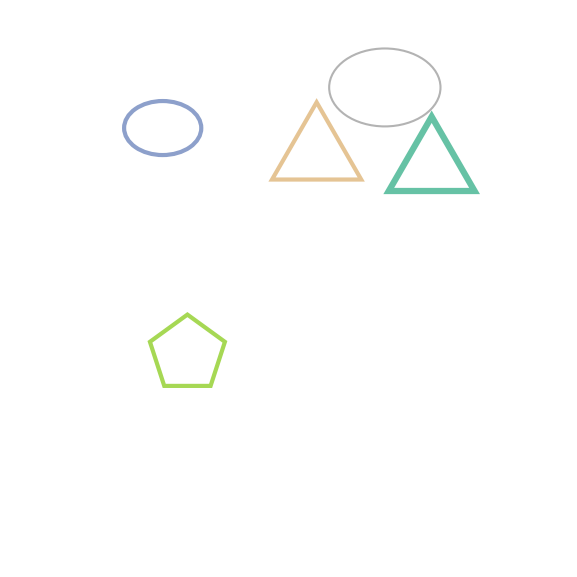[{"shape": "triangle", "thickness": 3, "radius": 0.43, "center": [0.747, 0.711]}, {"shape": "oval", "thickness": 2, "radius": 0.33, "center": [0.282, 0.777]}, {"shape": "pentagon", "thickness": 2, "radius": 0.34, "center": [0.325, 0.386]}, {"shape": "triangle", "thickness": 2, "radius": 0.45, "center": [0.548, 0.733]}, {"shape": "oval", "thickness": 1, "radius": 0.48, "center": [0.666, 0.848]}]